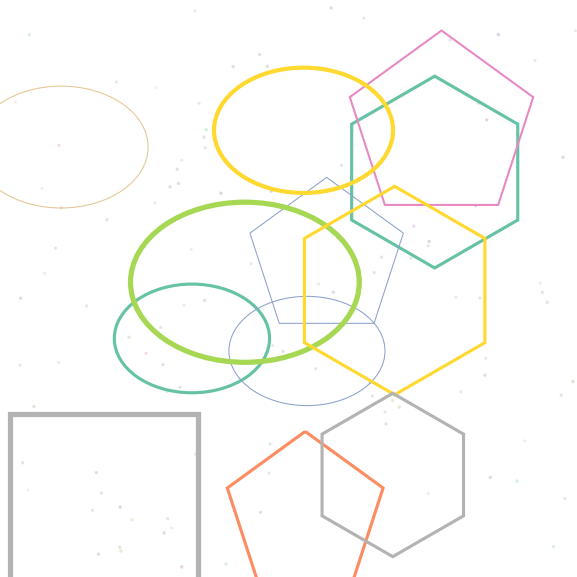[{"shape": "oval", "thickness": 1.5, "radius": 0.67, "center": [0.332, 0.413]}, {"shape": "hexagon", "thickness": 1.5, "radius": 0.83, "center": [0.753, 0.701]}, {"shape": "pentagon", "thickness": 1.5, "radius": 0.71, "center": [0.529, 0.11]}, {"shape": "oval", "thickness": 0.5, "radius": 0.68, "center": [0.532, 0.391]}, {"shape": "pentagon", "thickness": 0.5, "radius": 0.7, "center": [0.566, 0.552]}, {"shape": "pentagon", "thickness": 1, "radius": 0.83, "center": [0.765, 0.779]}, {"shape": "oval", "thickness": 2.5, "radius": 0.99, "center": [0.424, 0.51]}, {"shape": "oval", "thickness": 2, "radius": 0.77, "center": [0.526, 0.774]}, {"shape": "hexagon", "thickness": 1.5, "radius": 0.9, "center": [0.683, 0.496]}, {"shape": "oval", "thickness": 0.5, "radius": 0.75, "center": [0.106, 0.745]}, {"shape": "hexagon", "thickness": 1.5, "radius": 0.71, "center": [0.68, 0.177]}, {"shape": "square", "thickness": 2.5, "radius": 0.82, "center": [0.18, 0.118]}]